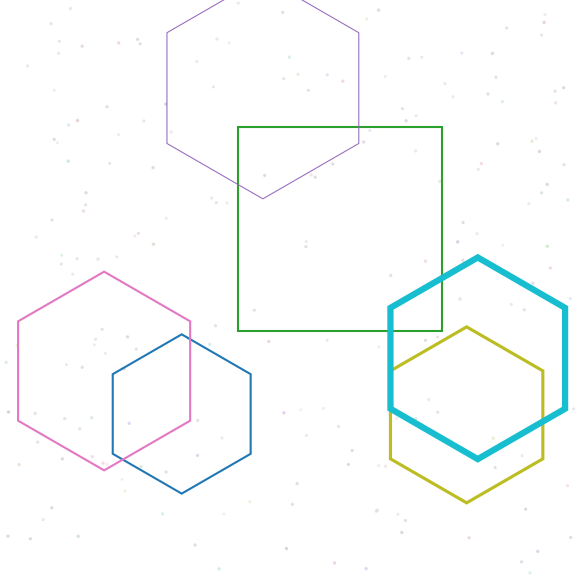[{"shape": "hexagon", "thickness": 1, "radius": 0.69, "center": [0.315, 0.282]}, {"shape": "square", "thickness": 1, "radius": 0.88, "center": [0.589, 0.602]}, {"shape": "hexagon", "thickness": 0.5, "radius": 0.96, "center": [0.455, 0.847]}, {"shape": "hexagon", "thickness": 1, "radius": 0.86, "center": [0.18, 0.357]}, {"shape": "hexagon", "thickness": 1.5, "radius": 0.76, "center": [0.808, 0.281]}, {"shape": "hexagon", "thickness": 3, "radius": 0.87, "center": [0.827, 0.379]}]